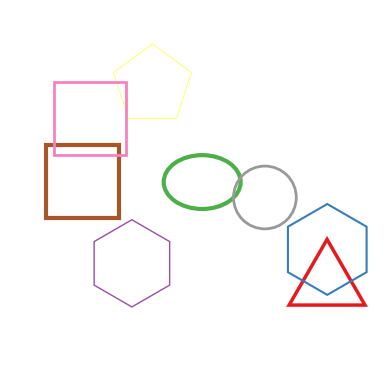[{"shape": "triangle", "thickness": 2.5, "radius": 0.57, "center": [0.85, 0.264]}, {"shape": "hexagon", "thickness": 1.5, "radius": 0.59, "center": [0.85, 0.352]}, {"shape": "oval", "thickness": 3, "radius": 0.5, "center": [0.525, 0.527]}, {"shape": "hexagon", "thickness": 1, "radius": 0.57, "center": [0.343, 0.316]}, {"shape": "pentagon", "thickness": 0.5, "radius": 0.53, "center": [0.396, 0.779]}, {"shape": "square", "thickness": 3, "radius": 0.47, "center": [0.215, 0.529]}, {"shape": "square", "thickness": 2, "radius": 0.47, "center": [0.234, 0.692]}, {"shape": "circle", "thickness": 2, "radius": 0.41, "center": [0.688, 0.487]}]